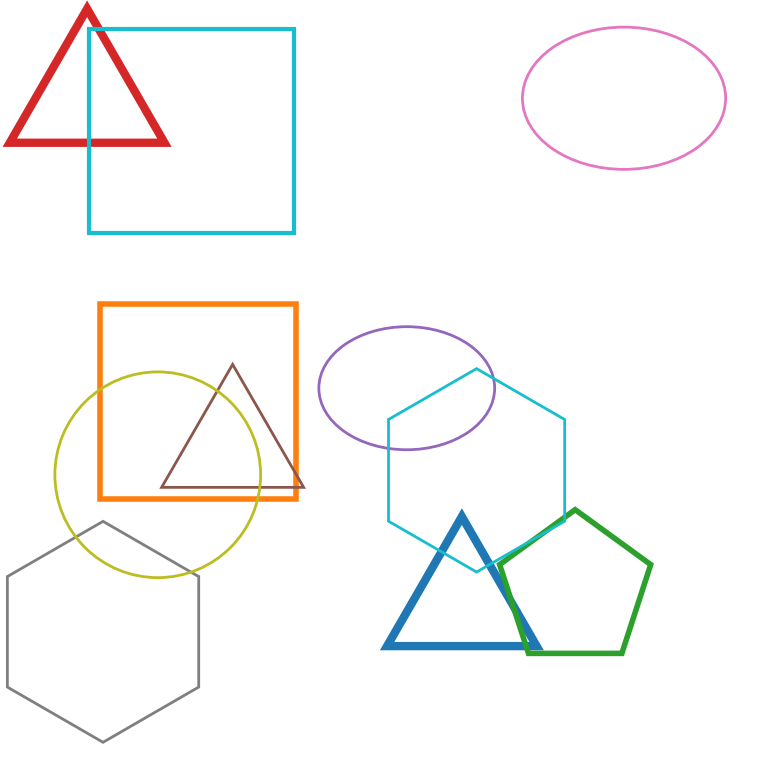[{"shape": "triangle", "thickness": 3, "radius": 0.56, "center": [0.6, 0.217]}, {"shape": "square", "thickness": 2, "radius": 0.63, "center": [0.257, 0.479]}, {"shape": "pentagon", "thickness": 2, "radius": 0.52, "center": [0.747, 0.235]}, {"shape": "triangle", "thickness": 3, "radius": 0.58, "center": [0.113, 0.873]}, {"shape": "oval", "thickness": 1, "radius": 0.57, "center": [0.528, 0.496]}, {"shape": "triangle", "thickness": 1, "radius": 0.53, "center": [0.302, 0.42]}, {"shape": "oval", "thickness": 1, "radius": 0.66, "center": [0.81, 0.872]}, {"shape": "hexagon", "thickness": 1, "radius": 0.72, "center": [0.134, 0.179]}, {"shape": "circle", "thickness": 1, "radius": 0.67, "center": [0.205, 0.383]}, {"shape": "square", "thickness": 1.5, "radius": 0.66, "center": [0.249, 0.83]}, {"shape": "hexagon", "thickness": 1, "radius": 0.66, "center": [0.619, 0.389]}]